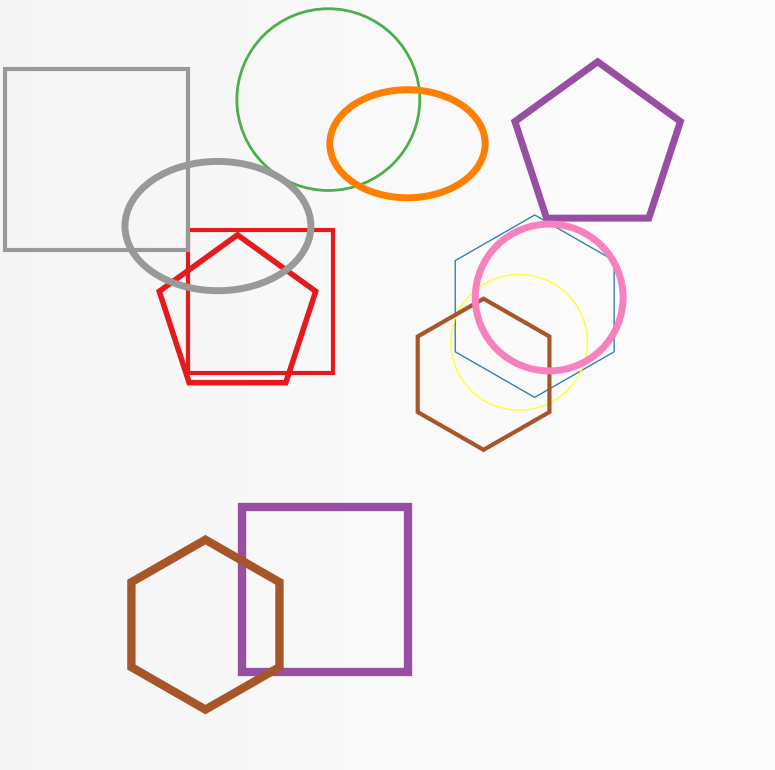[{"shape": "square", "thickness": 1.5, "radius": 0.47, "center": [0.336, 0.608]}, {"shape": "pentagon", "thickness": 2, "radius": 0.53, "center": [0.306, 0.589]}, {"shape": "hexagon", "thickness": 0.5, "radius": 0.59, "center": [0.69, 0.602]}, {"shape": "circle", "thickness": 1, "radius": 0.59, "center": [0.424, 0.871]}, {"shape": "pentagon", "thickness": 2.5, "radius": 0.56, "center": [0.771, 0.808]}, {"shape": "square", "thickness": 3, "radius": 0.54, "center": [0.419, 0.235]}, {"shape": "oval", "thickness": 2.5, "radius": 0.5, "center": [0.526, 0.813]}, {"shape": "circle", "thickness": 0.5, "radius": 0.44, "center": [0.67, 0.555]}, {"shape": "hexagon", "thickness": 1.5, "radius": 0.49, "center": [0.624, 0.514]}, {"shape": "hexagon", "thickness": 3, "radius": 0.55, "center": [0.265, 0.189]}, {"shape": "circle", "thickness": 2.5, "radius": 0.48, "center": [0.709, 0.614]}, {"shape": "square", "thickness": 1.5, "radius": 0.59, "center": [0.124, 0.793]}, {"shape": "oval", "thickness": 2.5, "radius": 0.6, "center": [0.281, 0.706]}]